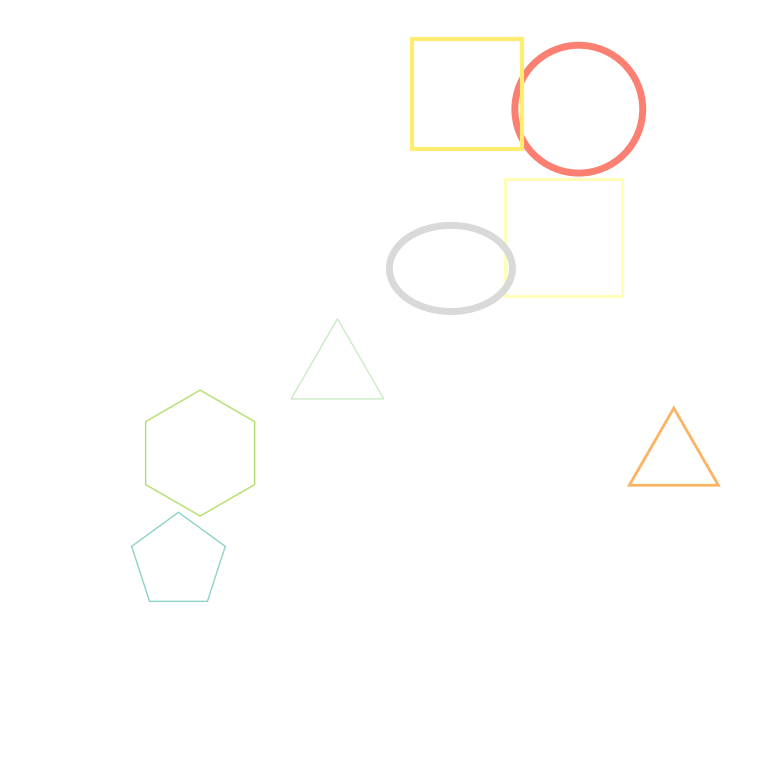[{"shape": "pentagon", "thickness": 0.5, "radius": 0.32, "center": [0.232, 0.271]}, {"shape": "square", "thickness": 1, "radius": 0.38, "center": [0.732, 0.692]}, {"shape": "circle", "thickness": 2.5, "radius": 0.42, "center": [0.752, 0.858]}, {"shape": "triangle", "thickness": 1, "radius": 0.33, "center": [0.875, 0.403]}, {"shape": "hexagon", "thickness": 0.5, "radius": 0.41, "center": [0.26, 0.412]}, {"shape": "oval", "thickness": 2.5, "radius": 0.4, "center": [0.586, 0.651]}, {"shape": "triangle", "thickness": 0.5, "radius": 0.35, "center": [0.438, 0.517]}, {"shape": "square", "thickness": 1.5, "radius": 0.36, "center": [0.606, 0.878]}]